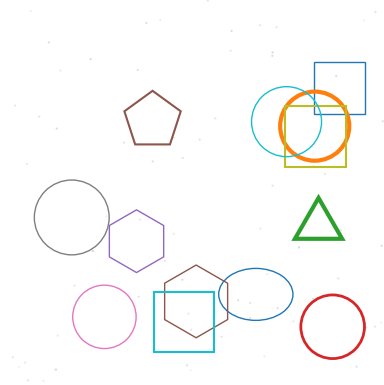[{"shape": "oval", "thickness": 1, "radius": 0.48, "center": [0.664, 0.235]}, {"shape": "square", "thickness": 1, "radius": 0.34, "center": [0.882, 0.771]}, {"shape": "circle", "thickness": 3, "radius": 0.45, "center": [0.817, 0.672]}, {"shape": "triangle", "thickness": 3, "radius": 0.35, "center": [0.827, 0.415]}, {"shape": "circle", "thickness": 2, "radius": 0.41, "center": [0.864, 0.151]}, {"shape": "hexagon", "thickness": 1, "radius": 0.41, "center": [0.355, 0.374]}, {"shape": "hexagon", "thickness": 1, "radius": 0.47, "center": [0.509, 0.217]}, {"shape": "pentagon", "thickness": 1.5, "radius": 0.38, "center": [0.396, 0.687]}, {"shape": "circle", "thickness": 1, "radius": 0.41, "center": [0.271, 0.177]}, {"shape": "circle", "thickness": 1, "radius": 0.49, "center": [0.186, 0.435]}, {"shape": "square", "thickness": 1.5, "radius": 0.39, "center": [0.82, 0.646]}, {"shape": "circle", "thickness": 1, "radius": 0.45, "center": [0.744, 0.684]}, {"shape": "square", "thickness": 1.5, "radius": 0.39, "center": [0.477, 0.163]}]